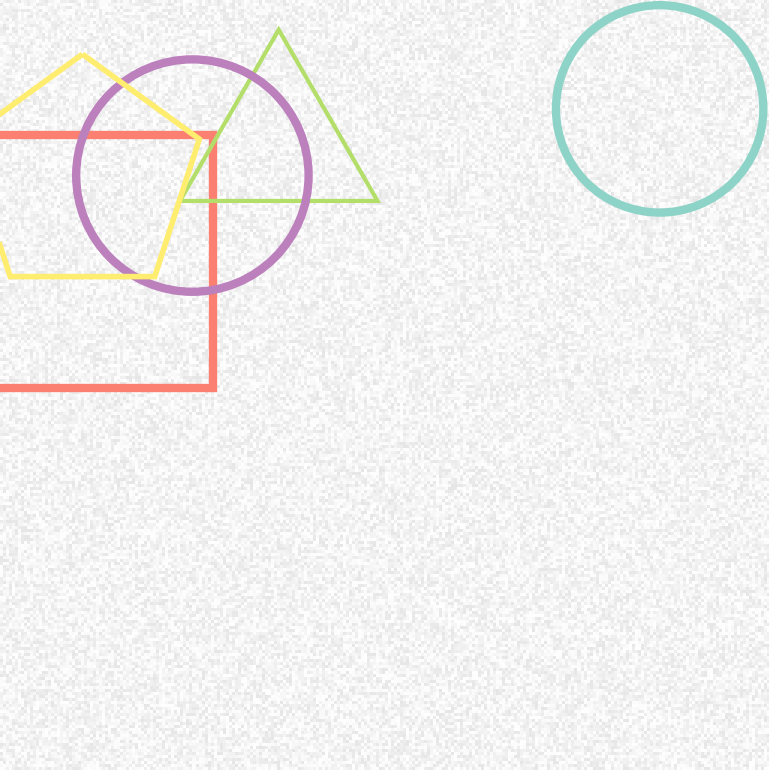[{"shape": "circle", "thickness": 3, "radius": 0.67, "center": [0.857, 0.859]}, {"shape": "square", "thickness": 3, "radius": 0.82, "center": [0.113, 0.66]}, {"shape": "triangle", "thickness": 1.5, "radius": 0.74, "center": [0.362, 0.813]}, {"shape": "circle", "thickness": 3, "radius": 0.75, "center": [0.25, 0.772]}, {"shape": "pentagon", "thickness": 2, "radius": 0.8, "center": [0.107, 0.77]}]